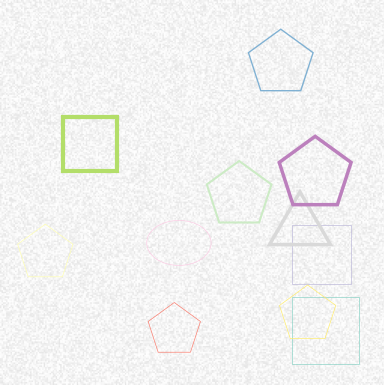[{"shape": "square", "thickness": 0.5, "radius": 0.44, "center": [0.844, 0.143]}, {"shape": "pentagon", "thickness": 0.5, "radius": 0.38, "center": [0.118, 0.342]}, {"shape": "square", "thickness": 0.5, "radius": 0.39, "center": [0.835, 0.339]}, {"shape": "pentagon", "thickness": 0.5, "radius": 0.36, "center": [0.453, 0.143]}, {"shape": "pentagon", "thickness": 1, "radius": 0.44, "center": [0.729, 0.836]}, {"shape": "square", "thickness": 3, "radius": 0.35, "center": [0.234, 0.625]}, {"shape": "oval", "thickness": 0.5, "radius": 0.42, "center": [0.465, 0.369]}, {"shape": "triangle", "thickness": 2.5, "radius": 0.46, "center": [0.779, 0.41]}, {"shape": "pentagon", "thickness": 2.5, "radius": 0.49, "center": [0.819, 0.548]}, {"shape": "pentagon", "thickness": 1.5, "radius": 0.44, "center": [0.621, 0.494]}, {"shape": "pentagon", "thickness": 0.5, "radius": 0.38, "center": [0.799, 0.183]}]